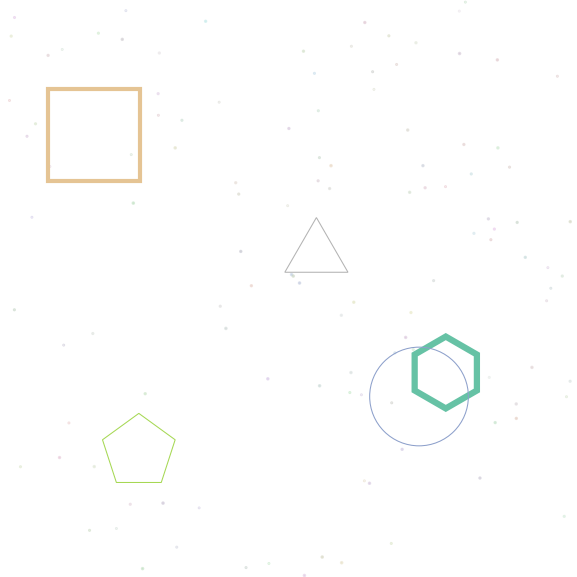[{"shape": "hexagon", "thickness": 3, "radius": 0.31, "center": [0.772, 0.354]}, {"shape": "circle", "thickness": 0.5, "radius": 0.43, "center": [0.726, 0.313]}, {"shape": "pentagon", "thickness": 0.5, "radius": 0.33, "center": [0.24, 0.217]}, {"shape": "square", "thickness": 2, "radius": 0.4, "center": [0.163, 0.766]}, {"shape": "triangle", "thickness": 0.5, "radius": 0.32, "center": [0.548, 0.559]}]